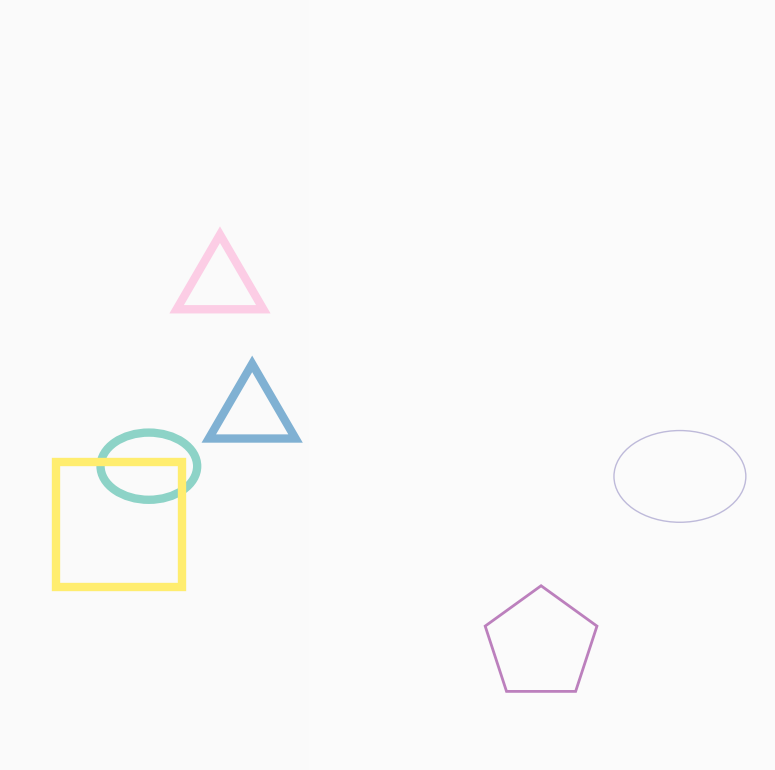[{"shape": "oval", "thickness": 3, "radius": 0.31, "center": [0.192, 0.395]}, {"shape": "oval", "thickness": 0.5, "radius": 0.43, "center": [0.877, 0.381]}, {"shape": "triangle", "thickness": 3, "radius": 0.32, "center": [0.325, 0.463]}, {"shape": "triangle", "thickness": 3, "radius": 0.32, "center": [0.284, 0.631]}, {"shape": "pentagon", "thickness": 1, "radius": 0.38, "center": [0.698, 0.163]}, {"shape": "square", "thickness": 3, "radius": 0.41, "center": [0.153, 0.319]}]